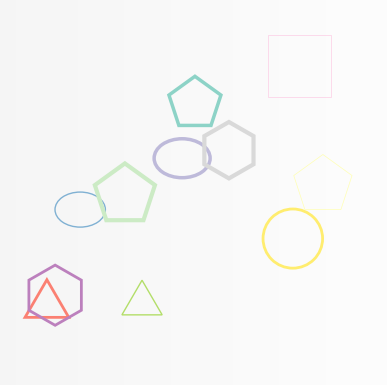[{"shape": "pentagon", "thickness": 2.5, "radius": 0.35, "center": [0.503, 0.731]}, {"shape": "pentagon", "thickness": 0.5, "radius": 0.4, "center": [0.833, 0.52]}, {"shape": "oval", "thickness": 2.5, "radius": 0.36, "center": [0.47, 0.589]}, {"shape": "triangle", "thickness": 2, "radius": 0.33, "center": [0.121, 0.208]}, {"shape": "oval", "thickness": 1, "radius": 0.33, "center": [0.207, 0.456]}, {"shape": "triangle", "thickness": 1, "radius": 0.3, "center": [0.367, 0.212]}, {"shape": "square", "thickness": 0.5, "radius": 0.4, "center": [0.773, 0.828]}, {"shape": "hexagon", "thickness": 3, "radius": 0.37, "center": [0.591, 0.61]}, {"shape": "hexagon", "thickness": 2, "radius": 0.39, "center": [0.142, 0.233]}, {"shape": "pentagon", "thickness": 3, "radius": 0.41, "center": [0.322, 0.494]}, {"shape": "circle", "thickness": 2, "radius": 0.38, "center": [0.756, 0.38]}]